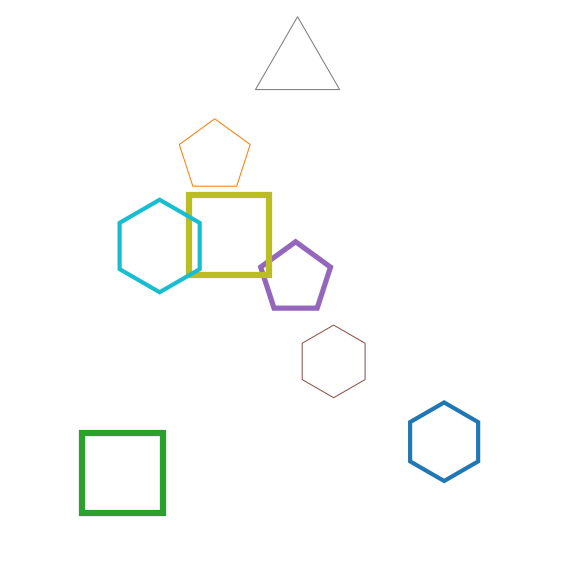[{"shape": "hexagon", "thickness": 2, "radius": 0.34, "center": [0.769, 0.234]}, {"shape": "pentagon", "thickness": 0.5, "radius": 0.32, "center": [0.372, 0.729]}, {"shape": "square", "thickness": 3, "radius": 0.35, "center": [0.212, 0.18]}, {"shape": "pentagon", "thickness": 2.5, "radius": 0.32, "center": [0.512, 0.517]}, {"shape": "hexagon", "thickness": 0.5, "radius": 0.31, "center": [0.578, 0.373]}, {"shape": "triangle", "thickness": 0.5, "radius": 0.42, "center": [0.515, 0.886]}, {"shape": "square", "thickness": 3, "radius": 0.35, "center": [0.396, 0.592]}, {"shape": "hexagon", "thickness": 2, "radius": 0.4, "center": [0.276, 0.573]}]